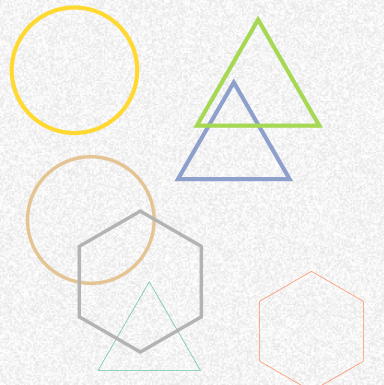[{"shape": "triangle", "thickness": 0.5, "radius": 0.77, "center": [0.388, 0.115]}, {"shape": "hexagon", "thickness": 0.5, "radius": 0.78, "center": [0.809, 0.14]}, {"shape": "triangle", "thickness": 3, "radius": 0.84, "center": [0.607, 0.619]}, {"shape": "triangle", "thickness": 3, "radius": 0.92, "center": [0.67, 0.765]}, {"shape": "circle", "thickness": 3, "radius": 0.82, "center": [0.193, 0.817]}, {"shape": "circle", "thickness": 2.5, "radius": 0.82, "center": [0.236, 0.429]}, {"shape": "hexagon", "thickness": 2.5, "radius": 0.91, "center": [0.364, 0.269]}]